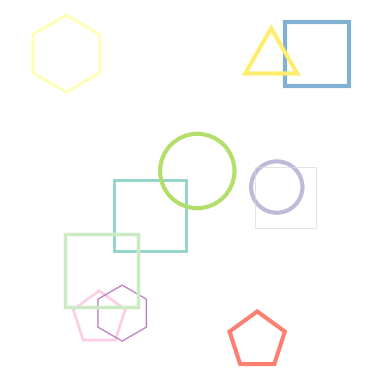[{"shape": "square", "thickness": 2, "radius": 0.47, "center": [0.39, 0.44]}, {"shape": "hexagon", "thickness": 2, "radius": 0.5, "center": [0.172, 0.861]}, {"shape": "circle", "thickness": 3, "radius": 0.33, "center": [0.719, 0.514]}, {"shape": "pentagon", "thickness": 3, "radius": 0.38, "center": [0.668, 0.116]}, {"shape": "square", "thickness": 3, "radius": 0.41, "center": [0.824, 0.86]}, {"shape": "circle", "thickness": 3, "radius": 0.48, "center": [0.512, 0.556]}, {"shape": "pentagon", "thickness": 2, "radius": 0.35, "center": [0.258, 0.174]}, {"shape": "square", "thickness": 0.5, "radius": 0.39, "center": [0.742, 0.487]}, {"shape": "hexagon", "thickness": 1, "radius": 0.36, "center": [0.317, 0.187]}, {"shape": "square", "thickness": 2.5, "radius": 0.47, "center": [0.265, 0.298]}, {"shape": "triangle", "thickness": 3, "radius": 0.39, "center": [0.704, 0.848]}]